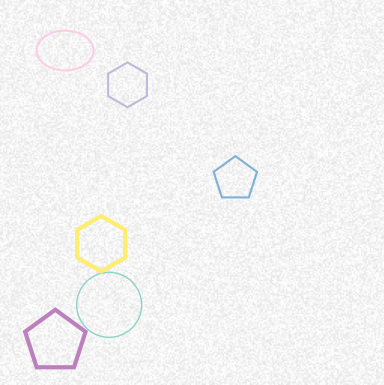[{"shape": "circle", "thickness": 1, "radius": 0.42, "center": [0.284, 0.208]}, {"shape": "hexagon", "thickness": 1.5, "radius": 0.29, "center": [0.331, 0.78]}, {"shape": "pentagon", "thickness": 1.5, "radius": 0.3, "center": [0.611, 0.535]}, {"shape": "oval", "thickness": 1.5, "radius": 0.37, "center": [0.169, 0.869]}, {"shape": "pentagon", "thickness": 3, "radius": 0.41, "center": [0.144, 0.113]}, {"shape": "hexagon", "thickness": 3, "radius": 0.36, "center": [0.263, 0.367]}]